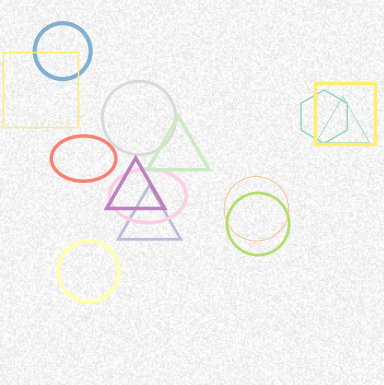[{"shape": "hexagon", "thickness": 1, "radius": 0.35, "center": [0.842, 0.697]}, {"shape": "triangle", "thickness": 0.5, "radius": 0.4, "center": [0.89, 0.67]}, {"shape": "circle", "thickness": 3, "radius": 0.39, "center": [0.23, 0.295]}, {"shape": "triangle", "thickness": 2, "radius": 0.47, "center": [0.388, 0.425]}, {"shape": "oval", "thickness": 2.5, "radius": 0.42, "center": [0.217, 0.588]}, {"shape": "circle", "thickness": 3, "radius": 0.36, "center": [0.163, 0.867]}, {"shape": "circle", "thickness": 0.5, "radius": 0.42, "center": [0.666, 0.458]}, {"shape": "circle", "thickness": 2, "radius": 0.4, "center": [0.67, 0.418]}, {"shape": "oval", "thickness": 2.5, "radius": 0.5, "center": [0.384, 0.491]}, {"shape": "circle", "thickness": 2, "radius": 0.48, "center": [0.361, 0.694]}, {"shape": "triangle", "thickness": 2.5, "radius": 0.44, "center": [0.352, 0.502]}, {"shape": "triangle", "thickness": 2.5, "radius": 0.46, "center": [0.463, 0.605]}, {"shape": "square", "thickness": 1, "radius": 0.49, "center": [0.105, 0.768]}, {"shape": "square", "thickness": 2.5, "radius": 0.39, "center": [0.896, 0.705]}]